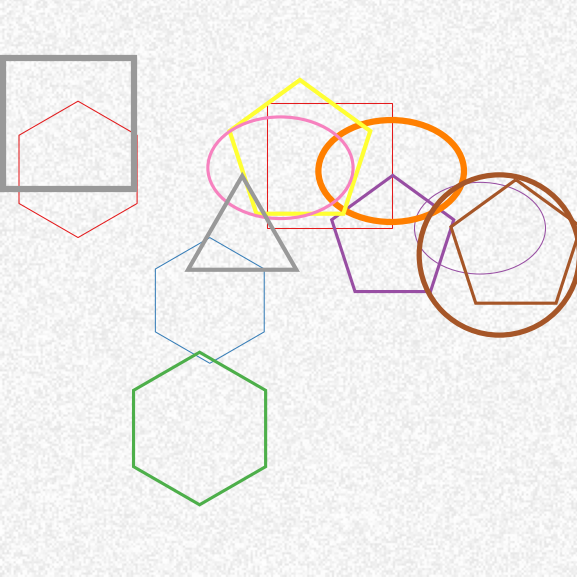[{"shape": "hexagon", "thickness": 0.5, "radius": 0.59, "center": [0.135, 0.706]}, {"shape": "square", "thickness": 0.5, "radius": 0.54, "center": [0.571, 0.712]}, {"shape": "hexagon", "thickness": 0.5, "radius": 0.54, "center": [0.363, 0.479]}, {"shape": "hexagon", "thickness": 1.5, "radius": 0.66, "center": [0.346, 0.257]}, {"shape": "oval", "thickness": 0.5, "radius": 0.57, "center": [0.831, 0.604]}, {"shape": "pentagon", "thickness": 1.5, "radius": 0.56, "center": [0.68, 0.584]}, {"shape": "oval", "thickness": 3, "radius": 0.63, "center": [0.677, 0.703]}, {"shape": "pentagon", "thickness": 2, "radius": 0.64, "center": [0.519, 0.733]}, {"shape": "pentagon", "thickness": 1.5, "radius": 0.59, "center": [0.893, 0.57]}, {"shape": "circle", "thickness": 2.5, "radius": 0.69, "center": [0.865, 0.558]}, {"shape": "oval", "thickness": 1.5, "radius": 0.63, "center": [0.486, 0.709]}, {"shape": "square", "thickness": 3, "radius": 0.57, "center": [0.119, 0.785]}, {"shape": "triangle", "thickness": 2, "radius": 0.54, "center": [0.419, 0.586]}]